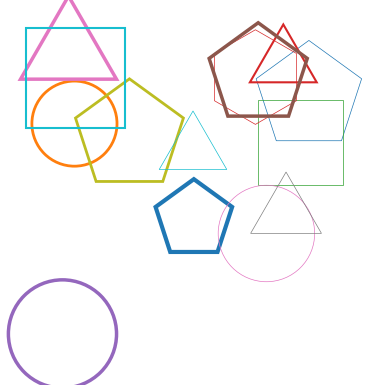[{"shape": "pentagon", "thickness": 3, "radius": 0.52, "center": [0.504, 0.43]}, {"shape": "pentagon", "thickness": 0.5, "radius": 0.72, "center": [0.802, 0.751]}, {"shape": "circle", "thickness": 2, "radius": 0.55, "center": [0.193, 0.679]}, {"shape": "square", "thickness": 0.5, "radius": 0.56, "center": [0.781, 0.63]}, {"shape": "hexagon", "thickness": 0.5, "radius": 0.61, "center": [0.663, 0.8]}, {"shape": "triangle", "thickness": 1.5, "radius": 0.5, "center": [0.736, 0.836]}, {"shape": "circle", "thickness": 2.5, "radius": 0.7, "center": [0.162, 0.133]}, {"shape": "pentagon", "thickness": 2.5, "radius": 0.67, "center": [0.671, 0.807]}, {"shape": "triangle", "thickness": 2.5, "radius": 0.72, "center": [0.178, 0.866]}, {"shape": "circle", "thickness": 0.5, "radius": 0.63, "center": [0.692, 0.394]}, {"shape": "triangle", "thickness": 0.5, "radius": 0.53, "center": [0.743, 0.447]}, {"shape": "pentagon", "thickness": 2, "radius": 0.74, "center": [0.336, 0.648]}, {"shape": "square", "thickness": 1.5, "radius": 0.65, "center": [0.196, 0.797]}, {"shape": "triangle", "thickness": 0.5, "radius": 0.51, "center": [0.501, 0.61]}]